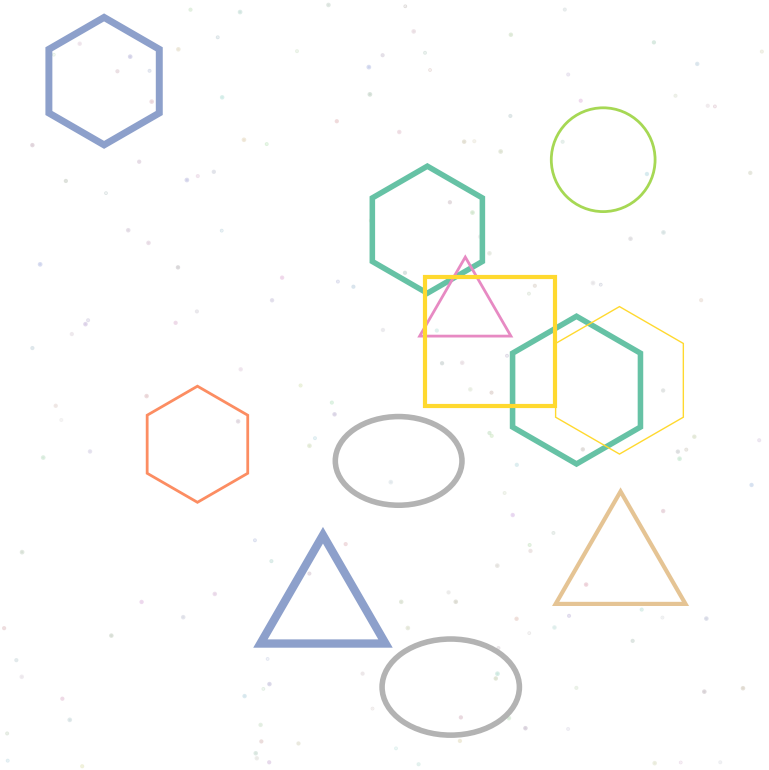[{"shape": "hexagon", "thickness": 2, "radius": 0.41, "center": [0.555, 0.702]}, {"shape": "hexagon", "thickness": 2, "radius": 0.48, "center": [0.749, 0.493]}, {"shape": "hexagon", "thickness": 1, "radius": 0.38, "center": [0.256, 0.423]}, {"shape": "triangle", "thickness": 3, "radius": 0.47, "center": [0.419, 0.211]}, {"shape": "hexagon", "thickness": 2.5, "radius": 0.41, "center": [0.135, 0.895]}, {"shape": "triangle", "thickness": 1, "radius": 0.34, "center": [0.604, 0.598]}, {"shape": "circle", "thickness": 1, "radius": 0.34, "center": [0.783, 0.793]}, {"shape": "hexagon", "thickness": 0.5, "radius": 0.48, "center": [0.805, 0.506]}, {"shape": "square", "thickness": 1.5, "radius": 0.42, "center": [0.636, 0.557]}, {"shape": "triangle", "thickness": 1.5, "radius": 0.49, "center": [0.806, 0.264]}, {"shape": "oval", "thickness": 2, "radius": 0.45, "center": [0.585, 0.108]}, {"shape": "oval", "thickness": 2, "radius": 0.41, "center": [0.518, 0.401]}]